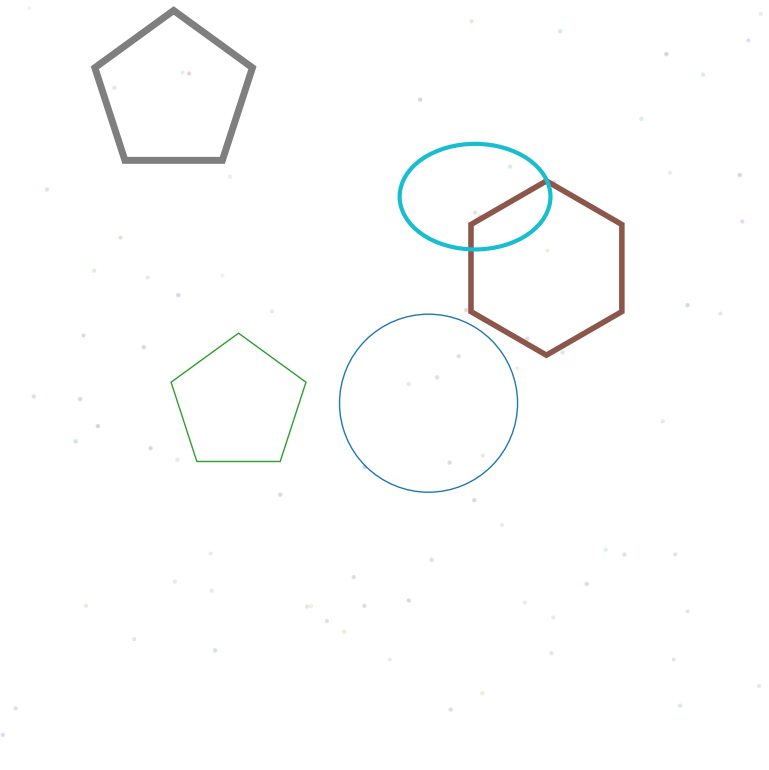[{"shape": "circle", "thickness": 0.5, "radius": 0.58, "center": [0.557, 0.476]}, {"shape": "pentagon", "thickness": 0.5, "radius": 0.46, "center": [0.31, 0.475]}, {"shape": "hexagon", "thickness": 2, "radius": 0.57, "center": [0.71, 0.652]}, {"shape": "pentagon", "thickness": 2.5, "radius": 0.54, "center": [0.226, 0.879]}, {"shape": "oval", "thickness": 1.5, "radius": 0.49, "center": [0.617, 0.745]}]